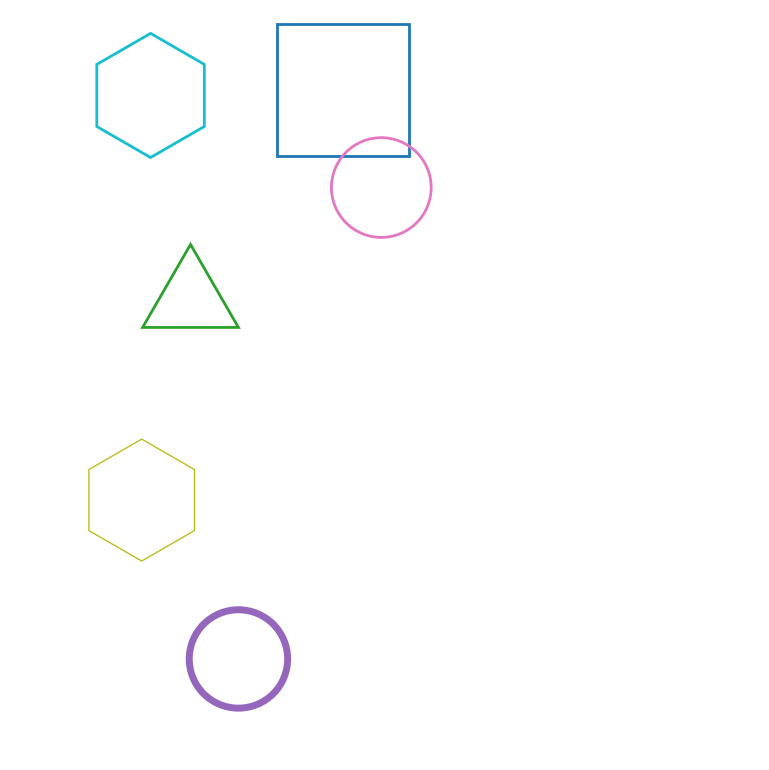[{"shape": "square", "thickness": 1, "radius": 0.43, "center": [0.445, 0.883]}, {"shape": "triangle", "thickness": 1, "radius": 0.36, "center": [0.247, 0.611]}, {"shape": "circle", "thickness": 2.5, "radius": 0.32, "center": [0.31, 0.144]}, {"shape": "circle", "thickness": 1, "radius": 0.32, "center": [0.495, 0.756]}, {"shape": "hexagon", "thickness": 0.5, "radius": 0.4, "center": [0.184, 0.351]}, {"shape": "hexagon", "thickness": 1, "radius": 0.4, "center": [0.196, 0.876]}]